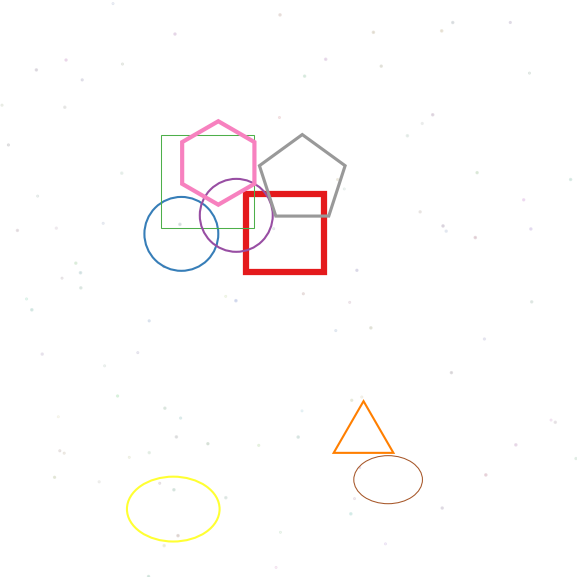[{"shape": "square", "thickness": 3, "radius": 0.34, "center": [0.493, 0.596]}, {"shape": "circle", "thickness": 1, "radius": 0.32, "center": [0.314, 0.594]}, {"shape": "square", "thickness": 0.5, "radius": 0.4, "center": [0.359, 0.685]}, {"shape": "circle", "thickness": 1, "radius": 0.32, "center": [0.409, 0.626]}, {"shape": "triangle", "thickness": 1, "radius": 0.3, "center": [0.63, 0.245]}, {"shape": "oval", "thickness": 1, "radius": 0.4, "center": [0.3, 0.118]}, {"shape": "oval", "thickness": 0.5, "radius": 0.3, "center": [0.672, 0.169]}, {"shape": "hexagon", "thickness": 2, "radius": 0.36, "center": [0.378, 0.717]}, {"shape": "pentagon", "thickness": 1.5, "radius": 0.39, "center": [0.523, 0.688]}]